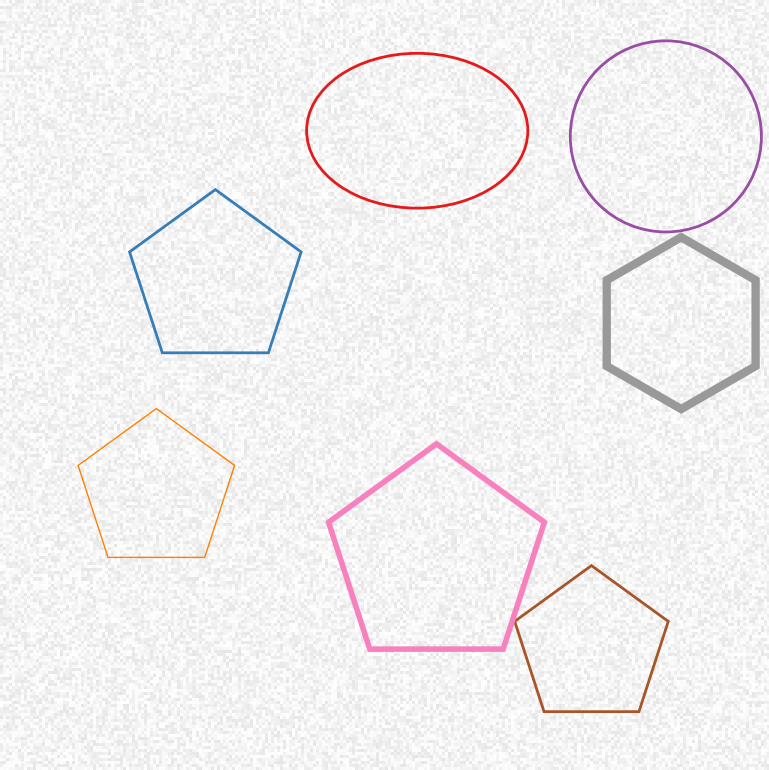[{"shape": "oval", "thickness": 1, "radius": 0.72, "center": [0.542, 0.83]}, {"shape": "pentagon", "thickness": 1, "radius": 0.59, "center": [0.28, 0.637]}, {"shape": "circle", "thickness": 1, "radius": 0.62, "center": [0.865, 0.823]}, {"shape": "pentagon", "thickness": 0.5, "radius": 0.53, "center": [0.203, 0.363]}, {"shape": "pentagon", "thickness": 1, "radius": 0.52, "center": [0.768, 0.161]}, {"shape": "pentagon", "thickness": 2, "radius": 0.74, "center": [0.567, 0.276]}, {"shape": "hexagon", "thickness": 3, "radius": 0.56, "center": [0.885, 0.58]}]